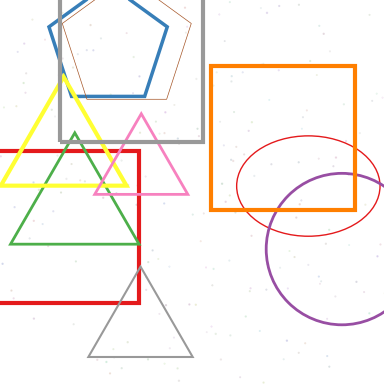[{"shape": "square", "thickness": 3, "radius": 0.99, "center": [0.163, 0.411]}, {"shape": "oval", "thickness": 1, "radius": 0.93, "center": [0.801, 0.517]}, {"shape": "pentagon", "thickness": 2.5, "radius": 0.81, "center": [0.281, 0.88]}, {"shape": "triangle", "thickness": 2, "radius": 0.96, "center": [0.194, 0.462]}, {"shape": "circle", "thickness": 2, "radius": 0.98, "center": [0.888, 0.353]}, {"shape": "square", "thickness": 3, "radius": 0.94, "center": [0.734, 0.641]}, {"shape": "triangle", "thickness": 3, "radius": 0.94, "center": [0.165, 0.612]}, {"shape": "pentagon", "thickness": 0.5, "radius": 0.88, "center": [0.329, 0.885]}, {"shape": "triangle", "thickness": 2, "radius": 0.7, "center": [0.367, 0.565]}, {"shape": "square", "thickness": 3, "radius": 0.93, "center": [0.342, 0.817]}, {"shape": "triangle", "thickness": 1.5, "radius": 0.78, "center": [0.365, 0.151]}]